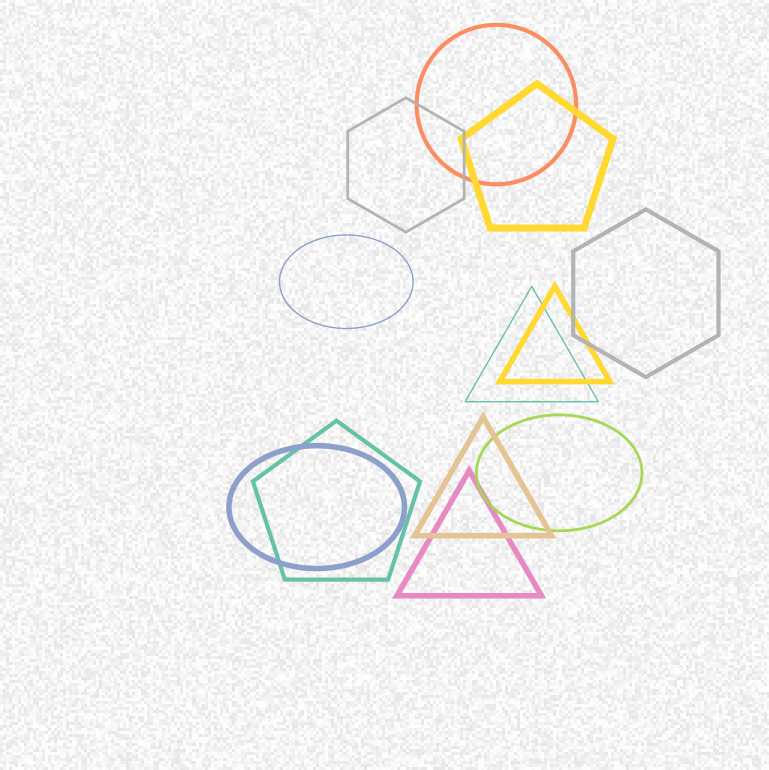[{"shape": "triangle", "thickness": 0.5, "radius": 0.5, "center": [0.691, 0.528]}, {"shape": "pentagon", "thickness": 1.5, "radius": 0.57, "center": [0.437, 0.34]}, {"shape": "circle", "thickness": 1.5, "radius": 0.52, "center": [0.645, 0.864]}, {"shape": "oval", "thickness": 2, "radius": 0.57, "center": [0.411, 0.341]}, {"shape": "oval", "thickness": 0.5, "radius": 0.43, "center": [0.45, 0.634]}, {"shape": "triangle", "thickness": 2, "radius": 0.54, "center": [0.609, 0.28]}, {"shape": "oval", "thickness": 1, "radius": 0.54, "center": [0.726, 0.386]}, {"shape": "pentagon", "thickness": 2.5, "radius": 0.52, "center": [0.698, 0.788]}, {"shape": "triangle", "thickness": 2, "radius": 0.41, "center": [0.72, 0.546]}, {"shape": "triangle", "thickness": 2, "radius": 0.51, "center": [0.627, 0.356]}, {"shape": "hexagon", "thickness": 1, "radius": 0.44, "center": [0.527, 0.786]}, {"shape": "hexagon", "thickness": 1.5, "radius": 0.54, "center": [0.839, 0.619]}]